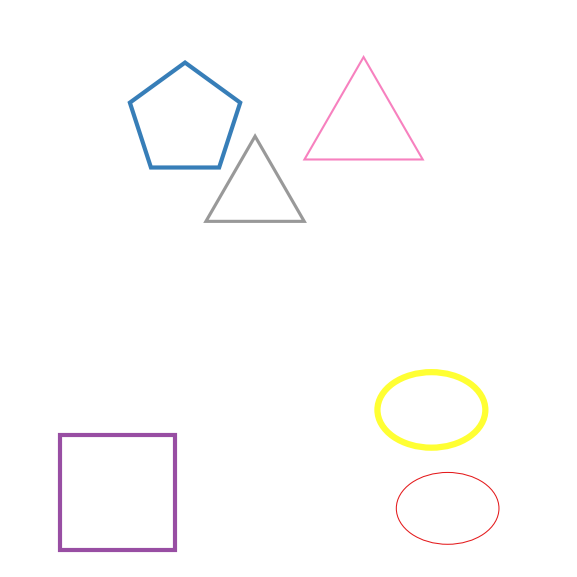[{"shape": "oval", "thickness": 0.5, "radius": 0.44, "center": [0.775, 0.119]}, {"shape": "pentagon", "thickness": 2, "radius": 0.5, "center": [0.32, 0.79]}, {"shape": "square", "thickness": 2, "radius": 0.5, "center": [0.203, 0.147]}, {"shape": "oval", "thickness": 3, "radius": 0.47, "center": [0.747, 0.289]}, {"shape": "triangle", "thickness": 1, "radius": 0.59, "center": [0.63, 0.782]}, {"shape": "triangle", "thickness": 1.5, "radius": 0.49, "center": [0.442, 0.665]}]